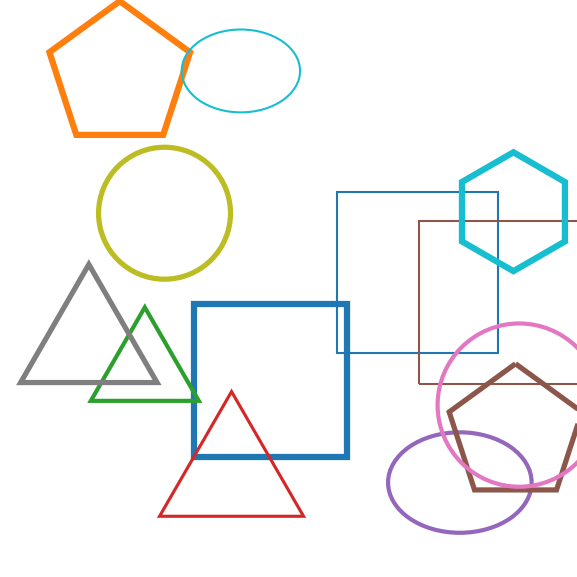[{"shape": "square", "thickness": 3, "radius": 0.66, "center": [0.469, 0.34]}, {"shape": "square", "thickness": 1, "radius": 0.7, "center": [0.722, 0.528]}, {"shape": "pentagon", "thickness": 3, "radius": 0.64, "center": [0.207, 0.869]}, {"shape": "triangle", "thickness": 2, "radius": 0.54, "center": [0.251, 0.359]}, {"shape": "triangle", "thickness": 1.5, "radius": 0.72, "center": [0.401, 0.177]}, {"shape": "oval", "thickness": 2, "radius": 0.62, "center": [0.796, 0.164]}, {"shape": "pentagon", "thickness": 2.5, "radius": 0.6, "center": [0.893, 0.248]}, {"shape": "square", "thickness": 1, "radius": 0.7, "center": [0.866, 0.475]}, {"shape": "circle", "thickness": 2, "radius": 0.71, "center": [0.899, 0.298]}, {"shape": "triangle", "thickness": 2.5, "radius": 0.68, "center": [0.154, 0.405]}, {"shape": "circle", "thickness": 2.5, "radius": 0.57, "center": [0.285, 0.63]}, {"shape": "oval", "thickness": 1, "radius": 0.51, "center": [0.417, 0.876]}, {"shape": "hexagon", "thickness": 3, "radius": 0.51, "center": [0.889, 0.633]}]